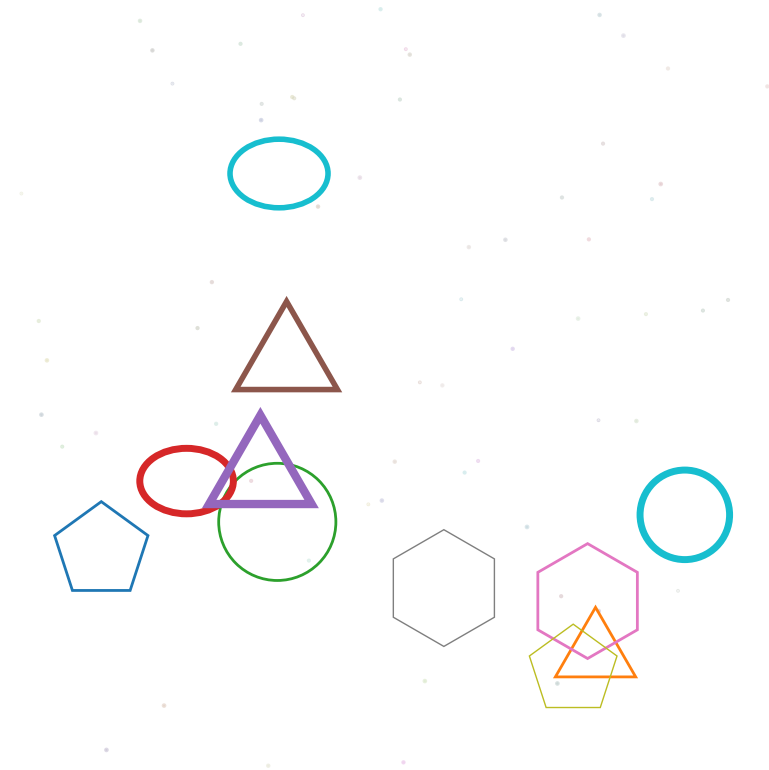[{"shape": "pentagon", "thickness": 1, "radius": 0.32, "center": [0.132, 0.285]}, {"shape": "triangle", "thickness": 1, "radius": 0.3, "center": [0.773, 0.151]}, {"shape": "circle", "thickness": 1, "radius": 0.38, "center": [0.36, 0.322]}, {"shape": "oval", "thickness": 2.5, "radius": 0.3, "center": [0.242, 0.375]}, {"shape": "triangle", "thickness": 3, "radius": 0.38, "center": [0.338, 0.384]}, {"shape": "triangle", "thickness": 2, "radius": 0.38, "center": [0.372, 0.532]}, {"shape": "hexagon", "thickness": 1, "radius": 0.37, "center": [0.763, 0.219]}, {"shape": "hexagon", "thickness": 0.5, "radius": 0.38, "center": [0.576, 0.236]}, {"shape": "pentagon", "thickness": 0.5, "radius": 0.3, "center": [0.744, 0.13]}, {"shape": "oval", "thickness": 2, "radius": 0.32, "center": [0.362, 0.775]}, {"shape": "circle", "thickness": 2.5, "radius": 0.29, "center": [0.889, 0.331]}]